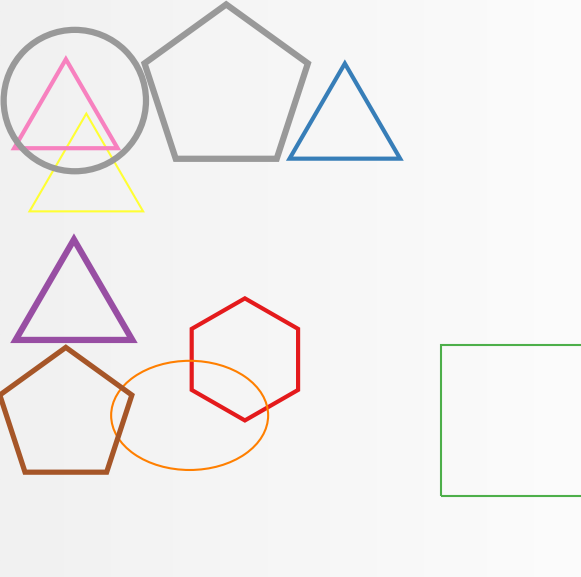[{"shape": "hexagon", "thickness": 2, "radius": 0.53, "center": [0.421, 0.377]}, {"shape": "triangle", "thickness": 2, "radius": 0.55, "center": [0.593, 0.779]}, {"shape": "square", "thickness": 1, "radius": 0.65, "center": [0.888, 0.271]}, {"shape": "triangle", "thickness": 3, "radius": 0.58, "center": [0.127, 0.468]}, {"shape": "oval", "thickness": 1, "radius": 0.68, "center": [0.326, 0.28]}, {"shape": "triangle", "thickness": 1, "radius": 0.56, "center": [0.148, 0.69]}, {"shape": "pentagon", "thickness": 2.5, "radius": 0.6, "center": [0.113, 0.278]}, {"shape": "triangle", "thickness": 2, "radius": 0.51, "center": [0.113, 0.794]}, {"shape": "circle", "thickness": 3, "radius": 0.61, "center": [0.129, 0.825]}, {"shape": "pentagon", "thickness": 3, "radius": 0.74, "center": [0.389, 0.844]}]